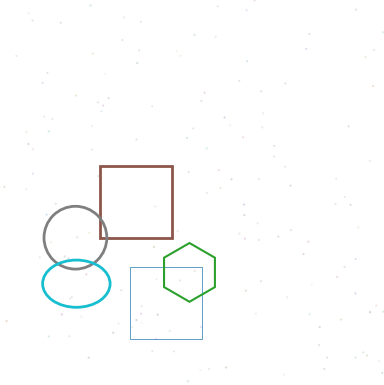[{"shape": "square", "thickness": 0.5, "radius": 0.47, "center": [0.431, 0.213]}, {"shape": "hexagon", "thickness": 1.5, "radius": 0.38, "center": [0.492, 0.292]}, {"shape": "square", "thickness": 2, "radius": 0.47, "center": [0.353, 0.475]}, {"shape": "circle", "thickness": 2, "radius": 0.41, "center": [0.196, 0.383]}, {"shape": "oval", "thickness": 2, "radius": 0.44, "center": [0.198, 0.263]}]